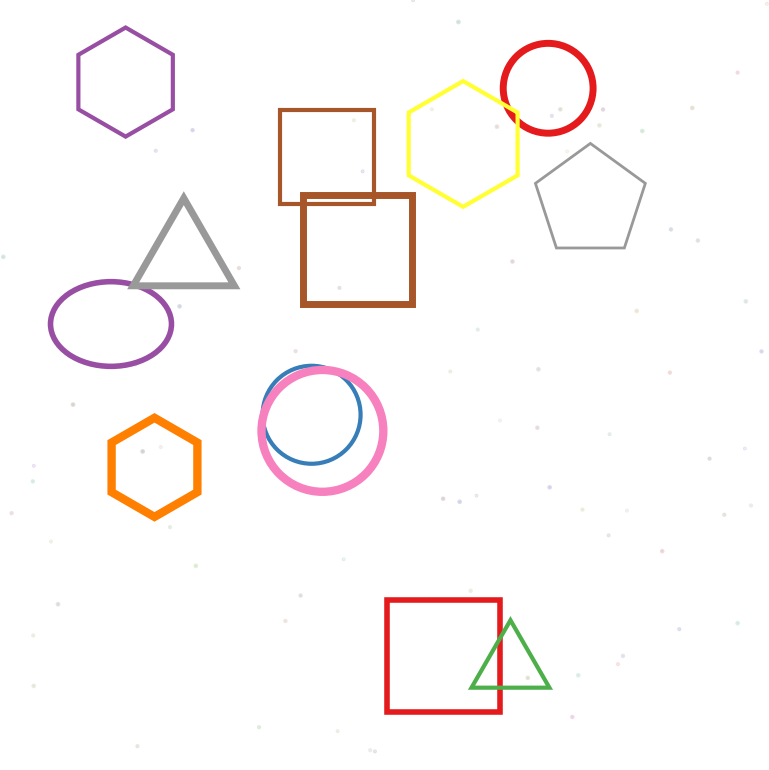[{"shape": "circle", "thickness": 2.5, "radius": 0.29, "center": [0.712, 0.885]}, {"shape": "square", "thickness": 2, "radius": 0.36, "center": [0.576, 0.148]}, {"shape": "circle", "thickness": 1.5, "radius": 0.32, "center": [0.405, 0.461]}, {"shape": "triangle", "thickness": 1.5, "radius": 0.29, "center": [0.663, 0.136]}, {"shape": "oval", "thickness": 2, "radius": 0.39, "center": [0.144, 0.579]}, {"shape": "hexagon", "thickness": 1.5, "radius": 0.35, "center": [0.163, 0.893]}, {"shape": "hexagon", "thickness": 3, "radius": 0.32, "center": [0.201, 0.393]}, {"shape": "hexagon", "thickness": 1.5, "radius": 0.41, "center": [0.601, 0.813]}, {"shape": "square", "thickness": 1.5, "radius": 0.31, "center": [0.425, 0.796]}, {"shape": "square", "thickness": 2.5, "radius": 0.35, "center": [0.464, 0.676]}, {"shape": "circle", "thickness": 3, "radius": 0.4, "center": [0.419, 0.44]}, {"shape": "triangle", "thickness": 2.5, "radius": 0.38, "center": [0.239, 0.667]}, {"shape": "pentagon", "thickness": 1, "radius": 0.38, "center": [0.767, 0.739]}]